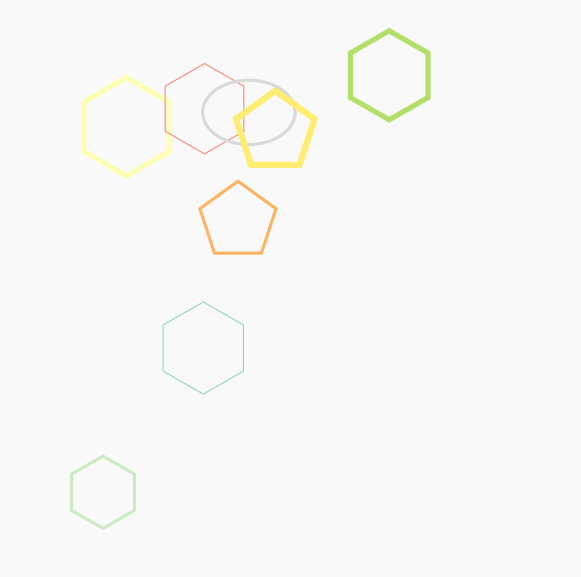[{"shape": "hexagon", "thickness": 0.5, "radius": 0.4, "center": [0.35, 0.396]}, {"shape": "hexagon", "thickness": 2.5, "radius": 0.43, "center": [0.218, 0.78]}, {"shape": "hexagon", "thickness": 0.5, "radius": 0.39, "center": [0.352, 0.811]}, {"shape": "pentagon", "thickness": 1.5, "radius": 0.34, "center": [0.409, 0.616]}, {"shape": "hexagon", "thickness": 2.5, "radius": 0.39, "center": [0.67, 0.869]}, {"shape": "oval", "thickness": 1.5, "radius": 0.4, "center": [0.428, 0.805]}, {"shape": "hexagon", "thickness": 1.5, "radius": 0.31, "center": [0.177, 0.147]}, {"shape": "pentagon", "thickness": 3, "radius": 0.35, "center": [0.474, 0.771]}]